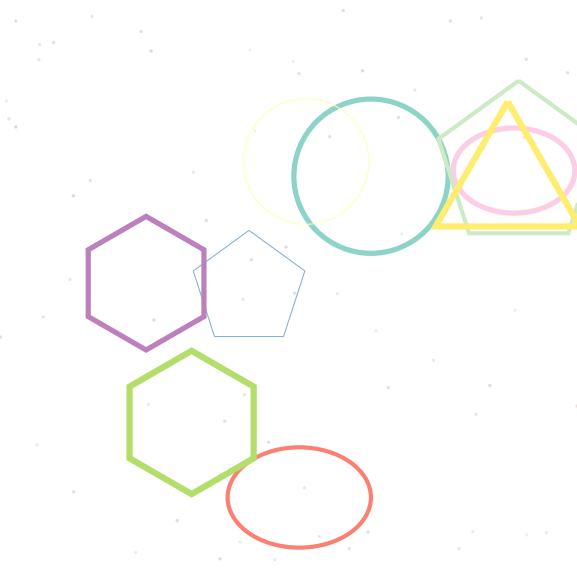[{"shape": "circle", "thickness": 2.5, "radius": 0.67, "center": [0.642, 0.694]}, {"shape": "circle", "thickness": 0.5, "radius": 0.54, "center": [0.53, 0.719]}, {"shape": "oval", "thickness": 2, "radius": 0.62, "center": [0.518, 0.138]}, {"shape": "pentagon", "thickness": 0.5, "radius": 0.51, "center": [0.431, 0.499]}, {"shape": "hexagon", "thickness": 3, "radius": 0.62, "center": [0.332, 0.268]}, {"shape": "oval", "thickness": 2.5, "radius": 0.53, "center": [0.89, 0.704]}, {"shape": "hexagon", "thickness": 2.5, "radius": 0.58, "center": [0.253, 0.509]}, {"shape": "pentagon", "thickness": 2, "radius": 0.73, "center": [0.898, 0.713]}, {"shape": "triangle", "thickness": 3, "radius": 0.72, "center": [0.879, 0.679]}]